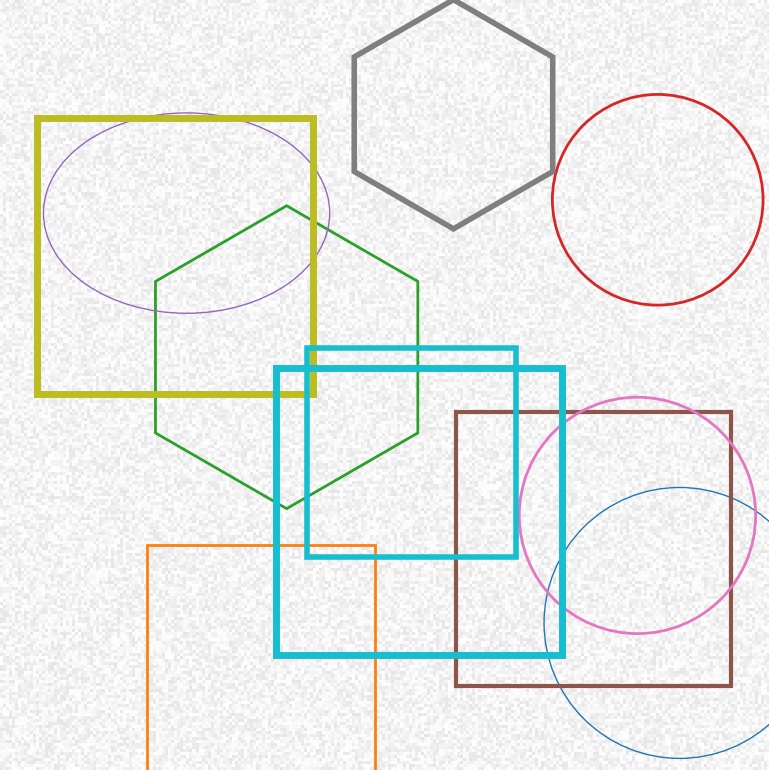[{"shape": "circle", "thickness": 0.5, "radius": 0.88, "center": [0.882, 0.191]}, {"shape": "square", "thickness": 1, "radius": 0.74, "center": [0.34, 0.144]}, {"shape": "hexagon", "thickness": 1, "radius": 0.98, "center": [0.372, 0.536]}, {"shape": "circle", "thickness": 1, "radius": 0.68, "center": [0.854, 0.741]}, {"shape": "oval", "thickness": 0.5, "radius": 0.93, "center": [0.242, 0.723]}, {"shape": "square", "thickness": 1.5, "radius": 0.89, "center": [0.77, 0.287]}, {"shape": "circle", "thickness": 1, "radius": 0.77, "center": [0.828, 0.331]}, {"shape": "hexagon", "thickness": 2, "radius": 0.74, "center": [0.589, 0.852]}, {"shape": "square", "thickness": 2.5, "radius": 0.89, "center": [0.227, 0.667]}, {"shape": "square", "thickness": 2, "radius": 0.68, "center": [0.534, 0.412]}, {"shape": "square", "thickness": 2.5, "radius": 0.93, "center": [0.544, 0.336]}]